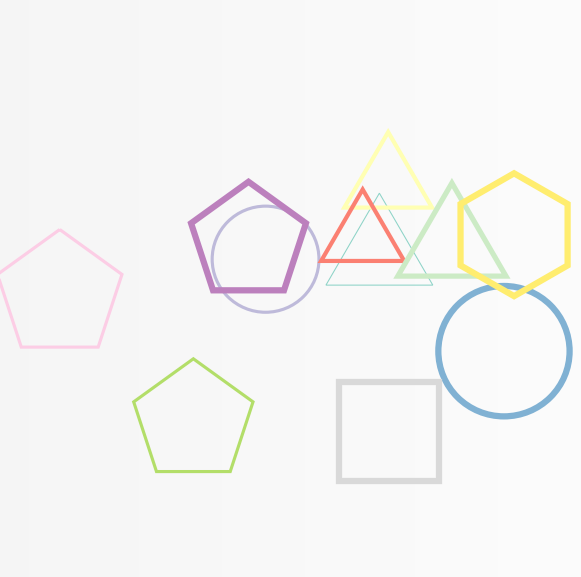[{"shape": "triangle", "thickness": 0.5, "radius": 0.53, "center": [0.653, 0.558]}, {"shape": "triangle", "thickness": 2, "radius": 0.44, "center": [0.668, 0.683]}, {"shape": "circle", "thickness": 1.5, "radius": 0.46, "center": [0.457, 0.55]}, {"shape": "triangle", "thickness": 2, "radius": 0.41, "center": [0.624, 0.589]}, {"shape": "circle", "thickness": 3, "radius": 0.56, "center": [0.867, 0.391]}, {"shape": "pentagon", "thickness": 1.5, "radius": 0.54, "center": [0.333, 0.27]}, {"shape": "pentagon", "thickness": 1.5, "radius": 0.56, "center": [0.103, 0.489]}, {"shape": "square", "thickness": 3, "radius": 0.43, "center": [0.669, 0.252]}, {"shape": "pentagon", "thickness": 3, "radius": 0.52, "center": [0.428, 0.58]}, {"shape": "triangle", "thickness": 2.5, "radius": 0.54, "center": [0.777, 0.575]}, {"shape": "hexagon", "thickness": 3, "radius": 0.53, "center": [0.884, 0.593]}]